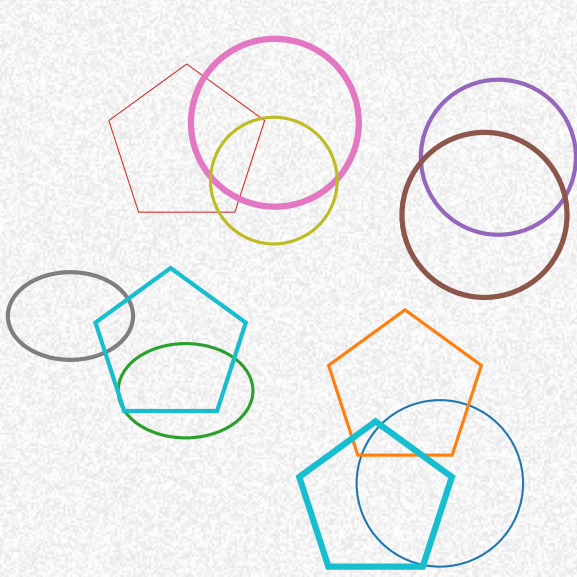[{"shape": "circle", "thickness": 1, "radius": 0.72, "center": [0.762, 0.162]}, {"shape": "pentagon", "thickness": 1.5, "radius": 0.7, "center": [0.701, 0.323]}, {"shape": "oval", "thickness": 1.5, "radius": 0.58, "center": [0.321, 0.323]}, {"shape": "pentagon", "thickness": 0.5, "radius": 0.71, "center": [0.323, 0.747]}, {"shape": "circle", "thickness": 2, "radius": 0.67, "center": [0.863, 0.727]}, {"shape": "circle", "thickness": 2.5, "radius": 0.71, "center": [0.839, 0.627]}, {"shape": "circle", "thickness": 3, "radius": 0.73, "center": [0.476, 0.787]}, {"shape": "oval", "thickness": 2, "radius": 0.54, "center": [0.122, 0.452]}, {"shape": "circle", "thickness": 1.5, "radius": 0.55, "center": [0.474, 0.686]}, {"shape": "pentagon", "thickness": 2, "radius": 0.68, "center": [0.295, 0.398]}, {"shape": "pentagon", "thickness": 3, "radius": 0.69, "center": [0.65, 0.13]}]